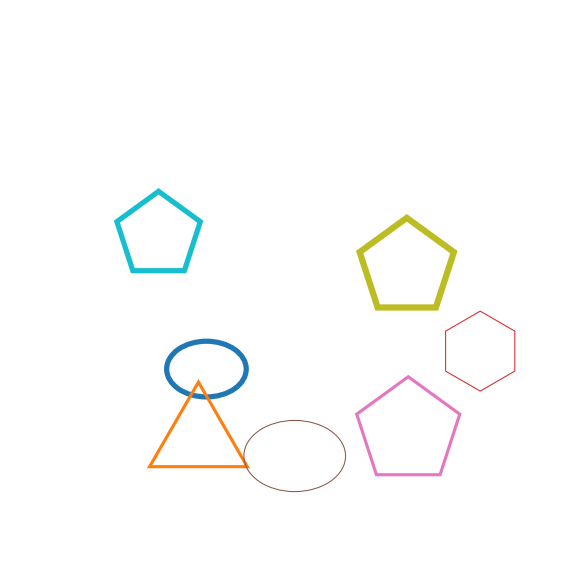[{"shape": "oval", "thickness": 2.5, "radius": 0.34, "center": [0.357, 0.36]}, {"shape": "triangle", "thickness": 1.5, "radius": 0.49, "center": [0.344, 0.24]}, {"shape": "hexagon", "thickness": 0.5, "radius": 0.35, "center": [0.832, 0.391]}, {"shape": "oval", "thickness": 0.5, "radius": 0.44, "center": [0.51, 0.21]}, {"shape": "pentagon", "thickness": 1.5, "radius": 0.47, "center": [0.707, 0.253]}, {"shape": "pentagon", "thickness": 3, "radius": 0.43, "center": [0.704, 0.536]}, {"shape": "pentagon", "thickness": 2.5, "radius": 0.38, "center": [0.275, 0.592]}]